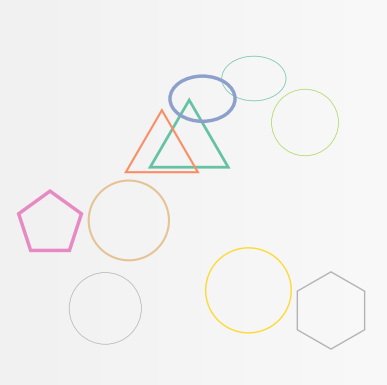[{"shape": "oval", "thickness": 0.5, "radius": 0.41, "center": [0.655, 0.796]}, {"shape": "triangle", "thickness": 2, "radius": 0.58, "center": [0.488, 0.624]}, {"shape": "triangle", "thickness": 1.5, "radius": 0.54, "center": [0.418, 0.606]}, {"shape": "oval", "thickness": 2.5, "radius": 0.42, "center": [0.523, 0.744]}, {"shape": "pentagon", "thickness": 2.5, "radius": 0.43, "center": [0.129, 0.418]}, {"shape": "circle", "thickness": 0.5, "radius": 0.43, "center": [0.787, 0.682]}, {"shape": "circle", "thickness": 1, "radius": 0.55, "center": [0.641, 0.246]}, {"shape": "circle", "thickness": 1.5, "radius": 0.52, "center": [0.332, 0.427]}, {"shape": "circle", "thickness": 0.5, "radius": 0.47, "center": [0.272, 0.199]}, {"shape": "hexagon", "thickness": 1, "radius": 0.5, "center": [0.854, 0.194]}]